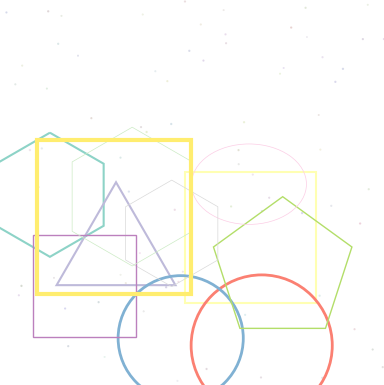[{"shape": "hexagon", "thickness": 1.5, "radius": 0.81, "center": [0.13, 0.494]}, {"shape": "square", "thickness": 1.5, "radius": 0.85, "center": [0.65, 0.383]}, {"shape": "triangle", "thickness": 1.5, "radius": 0.89, "center": [0.301, 0.348]}, {"shape": "circle", "thickness": 2, "radius": 0.92, "center": [0.68, 0.103]}, {"shape": "circle", "thickness": 2, "radius": 0.81, "center": [0.469, 0.122]}, {"shape": "pentagon", "thickness": 1, "radius": 0.95, "center": [0.734, 0.3]}, {"shape": "oval", "thickness": 0.5, "radius": 0.75, "center": [0.647, 0.522]}, {"shape": "hexagon", "thickness": 0.5, "radius": 0.69, "center": [0.446, 0.394]}, {"shape": "square", "thickness": 1, "radius": 0.67, "center": [0.219, 0.257]}, {"shape": "hexagon", "thickness": 0.5, "radius": 0.9, "center": [0.343, 0.489]}, {"shape": "square", "thickness": 3, "radius": 1.0, "center": [0.295, 0.436]}]